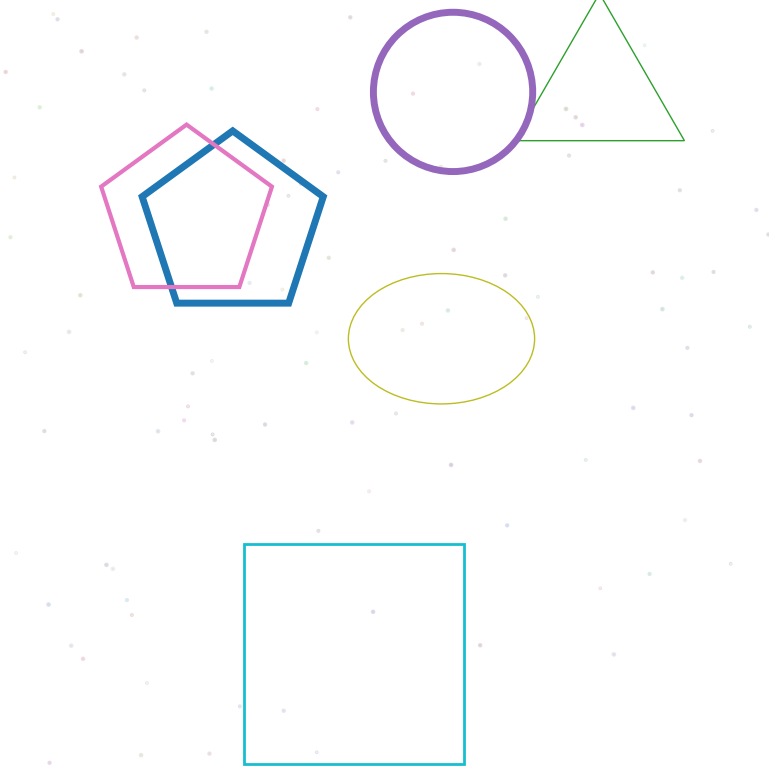[{"shape": "pentagon", "thickness": 2.5, "radius": 0.62, "center": [0.302, 0.706]}, {"shape": "triangle", "thickness": 0.5, "radius": 0.64, "center": [0.779, 0.881]}, {"shape": "circle", "thickness": 2.5, "radius": 0.52, "center": [0.588, 0.881]}, {"shape": "pentagon", "thickness": 1.5, "radius": 0.58, "center": [0.242, 0.722]}, {"shape": "oval", "thickness": 0.5, "radius": 0.6, "center": [0.573, 0.56]}, {"shape": "square", "thickness": 1, "radius": 0.71, "center": [0.46, 0.15]}]